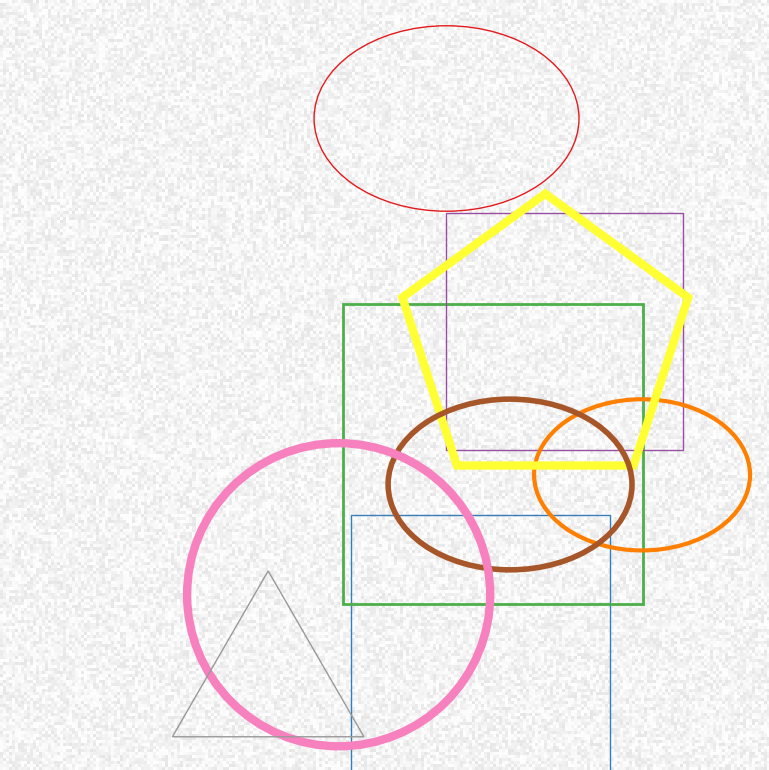[{"shape": "oval", "thickness": 0.5, "radius": 0.86, "center": [0.58, 0.846]}, {"shape": "square", "thickness": 0.5, "radius": 0.84, "center": [0.624, 0.163]}, {"shape": "square", "thickness": 1, "radius": 0.98, "center": [0.64, 0.41]}, {"shape": "square", "thickness": 0.5, "radius": 0.77, "center": [0.733, 0.569]}, {"shape": "oval", "thickness": 1.5, "radius": 0.7, "center": [0.834, 0.383]}, {"shape": "pentagon", "thickness": 3, "radius": 0.98, "center": [0.708, 0.553]}, {"shape": "oval", "thickness": 2, "radius": 0.79, "center": [0.662, 0.371]}, {"shape": "circle", "thickness": 3, "radius": 0.98, "center": [0.44, 0.228]}, {"shape": "triangle", "thickness": 0.5, "radius": 0.72, "center": [0.348, 0.115]}]